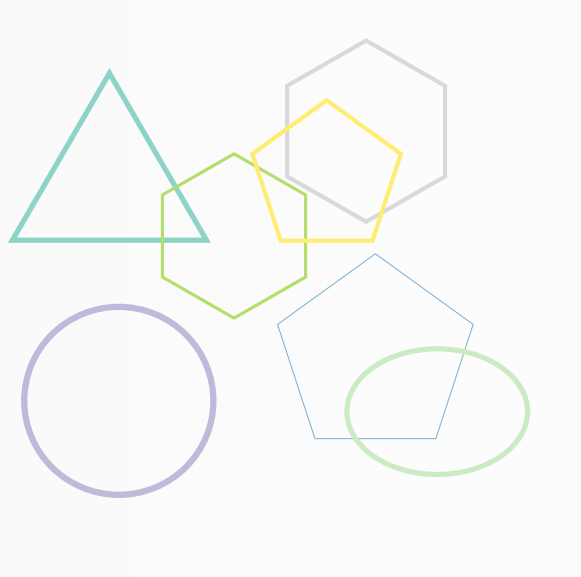[{"shape": "triangle", "thickness": 2.5, "radius": 0.96, "center": [0.188, 0.68]}, {"shape": "circle", "thickness": 3, "radius": 0.81, "center": [0.204, 0.305]}, {"shape": "pentagon", "thickness": 0.5, "radius": 0.88, "center": [0.646, 0.383]}, {"shape": "hexagon", "thickness": 1.5, "radius": 0.71, "center": [0.403, 0.591]}, {"shape": "hexagon", "thickness": 2, "radius": 0.78, "center": [0.63, 0.772]}, {"shape": "oval", "thickness": 2.5, "radius": 0.78, "center": [0.752, 0.286]}, {"shape": "pentagon", "thickness": 2, "radius": 0.67, "center": [0.562, 0.691]}]